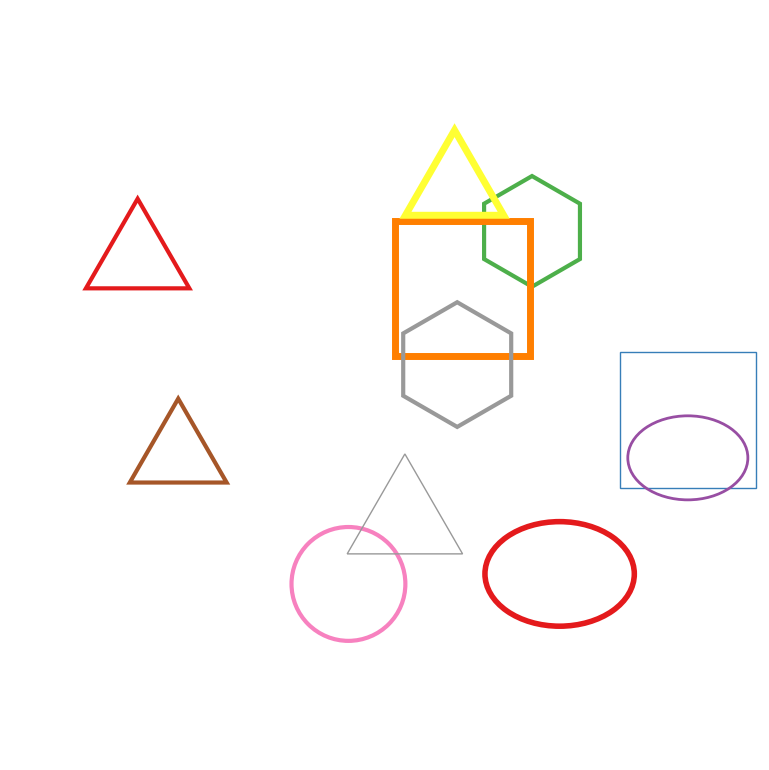[{"shape": "triangle", "thickness": 1.5, "radius": 0.39, "center": [0.179, 0.664]}, {"shape": "oval", "thickness": 2, "radius": 0.48, "center": [0.727, 0.255]}, {"shape": "square", "thickness": 0.5, "radius": 0.44, "center": [0.894, 0.455]}, {"shape": "hexagon", "thickness": 1.5, "radius": 0.36, "center": [0.691, 0.7]}, {"shape": "oval", "thickness": 1, "radius": 0.39, "center": [0.893, 0.405]}, {"shape": "square", "thickness": 2.5, "radius": 0.44, "center": [0.601, 0.625]}, {"shape": "triangle", "thickness": 2.5, "radius": 0.37, "center": [0.59, 0.757]}, {"shape": "triangle", "thickness": 1.5, "radius": 0.36, "center": [0.231, 0.41]}, {"shape": "circle", "thickness": 1.5, "radius": 0.37, "center": [0.453, 0.242]}, {"shape": "triangle", "thickness": 0.5, "radius": 0.43, "center": [0.526, 0.324]}, {"shape": "hexagon", "thickness": 1.5, "radius": 0.4, "center": [0.594, 0.527]}]